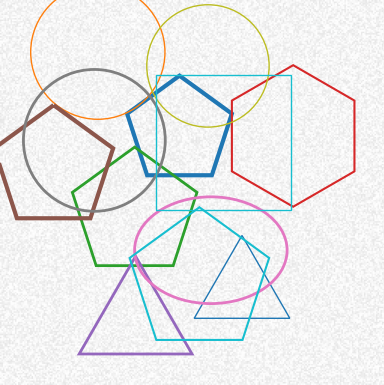[{"shape": "triangle", "thickness": 1, "radius": 0.72, "center": [0.629, 0.245]}, {"shape": "pentagon", "thickness": 3, "radius": 0.71, "center": [0.466, 0.66]}, {"shape": "circle", "thickness": 1, "radius": 0.87, "center": [0.254, 0.865]}, {"shape": "pentagon", "thickness": 2, "radius": 0.85, "center": [0.35, 0.448]}, {"shape": "hexagon", "thickness": 1.5, "radius": 0.92, "center": [0.761, 0.647]}, {"shape": "triangle", "thickness": 2, "radius": 0.85, "center": [0.352, 0.165]}, {"shape": "pentagon", "thickness": 3, "radius": 0.81, "center": [0.139, 0.564]}, {"shape": "oval", "thickness": 2, "radius": 0.99, "center": [0.548, 0.35]}, {"shape": "circle", "thickness": 2, "radius": 0.92, "center": [0.245, 0.635]}, {"shape": "circle", "thickness": 1, "radius": 0.79, "center": [0.54, 0.829]}, {"shape": "pentagon", "thickness": 1.5, "radius": 0.95, "center": [0.518, 0.271]}, {"shape": "square", "thickness": 1, "radius": 0.88, "center": [0.581, 0.63]}]